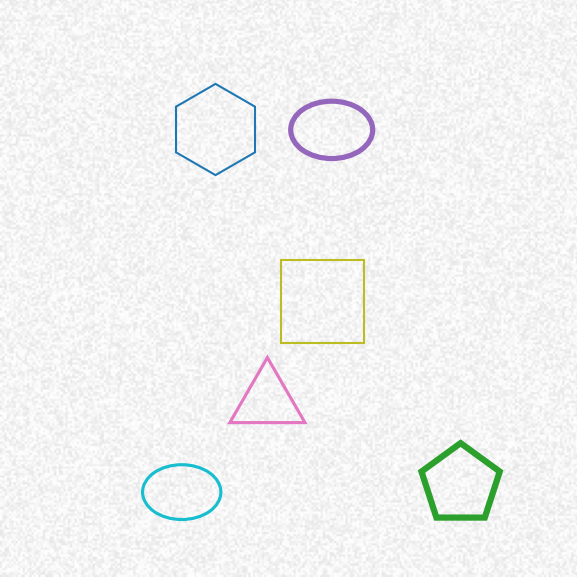[{"shape": "hexagon", "thickness": 1, "radius": 0.39, "center": [0.373, 0.775]}, {"shape": "pentagon", "thickness": 3, "radius": 0.36, "center": [0.798, 0.161]}, {"shape": "oval", "thickness": 2.5, "radius": 0.35, "center": [0.574, 0.774]}, {"shape": "triangle", "thickness": 1.5, "radius": 0.38, "center": [0.463, 0.305]}, {"shape": "square", "thickness": 1, "radius": 0.36, "center": [0.559, 0.477]}, {"shape": "oval", "thickness": 1.5, "radius": 0.34, "center": [0.315, 0.147]}]